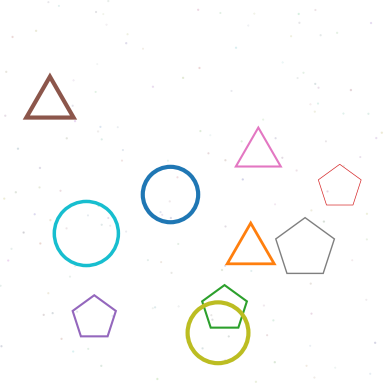[{"shape": "circle", "thickness": 3, "radius": 0.36, "center": [0.443, 0.495]}, {"shape": "triangle", "thickness": 2, "radius": 0.35, "center": [0.651, 0.35]}, {"shape": "pentagon", "thickness": 1.5, "radius": 0.31, "center": [0.583, 0.198]}, {"shape": "pentagon", "thickness": 0.5, "radius": 0.29, "center": [0.882, 0.515]}, {"shape": "pentagon", "thickness": 1.5, "radius": 0.3, "center": [0.245, 0.174]}, {"shape": "triangle", "thickness": 3, "radius": 0.35, "center": [0.13, 0.73]}, {"shape": "triangle", "thickness": 1.5, "radius": 0.34, "center": [0.671, 0.601]}, {"shape": "pentagon", "thickness": 1, "radius": 0.4, "center": [0.792, 0.355]}, {"shape": "circle", "thickness": 3, "radius": 0.4, "center": [0.566, 0.136]}, {"shape": "circle", "thickness": 2.5, "radius": 0.42, "center": [0.224, 0.394]}]